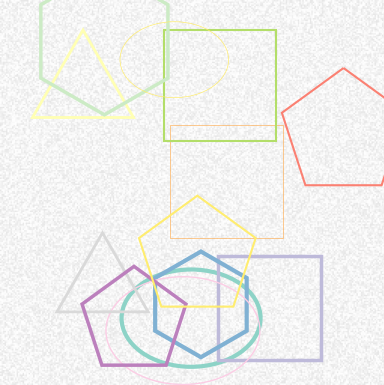[{"shape": "oval", "thickness": 3, "radius": 0.9, "center": [0.496, 0.174]}, {"shape": "triangle", "thickness": 2, "radius": 0.76, "center": [0.216, 0.771]}, {"shape": "square", "thickness": 2.5, "radius": 0.67, "center": [0.7, 0.2]}, {"shape": "pentagon", "thickness": 1.5, "radius": 0.84, "center": [0.892, 0.655]}, {"shape": "hexagon", "thickness": 3, "radius": 0.69, "center": [0.522, 0.209]}, {"shape": "square", "thickness": 0.5, "radius": 0.73, "center": [0.588, 0.528]}, {"shape": "square", "thickness": 1.5, "radius": 0.72, "center": [0.572, 0.777]}, {"shape": "oval", "thickness": 1, "radius": 1.0, "center": [0.475, 0.141]}, {"shape": "triangle", "thickness": 2, "radius": 0.68, "center": [0.266, 0.258]}, {"shape": "pentagon", "thickness": 2.5, "radius": 0.71, "center": [0.348, 0.166]}, {"shape": "hexagon", "thickness": 2.5, "radius": 0.95, "center": [0.271, 0.892]}, {"shape": "pentagon", "thickness": 1.5, "radius": 0.8, "center": [0.513, 0.332]}, {"shape": "oval", "thickness": 0.5, "radius": 0.7, "center": [0.453, 0.845]}]